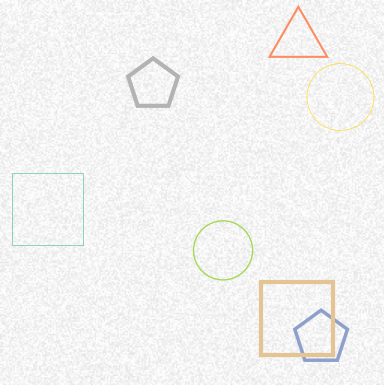[{"shape": "square", "thickness": 0.5, "radius": 0.46, "center": [0.123, 0.457]}, {"shape": "triangle", "thickness": 1.5, "radius": 0.43, "center": [0.775, 0.896]}, {"shape": "pentagon", "thickness": 2.5, "radius": 0.36, "center": [0.834, 0.123]}, {"shape": "circle", "thickness": 1, "radius": 0.38, "center": [0.579, 0.35]}, {"shape": "circle", "thickness": 0.5, "radius": 0.44, "center": [0.884, 0.748]}, {"shape": "square", "thickness": 3, "radius": 0.47, "center": [0.771, 0.173]}, {"shape": "pentagon", "thickness": 3, "radius": 0.34, "center": [0.398, 0.78]}]